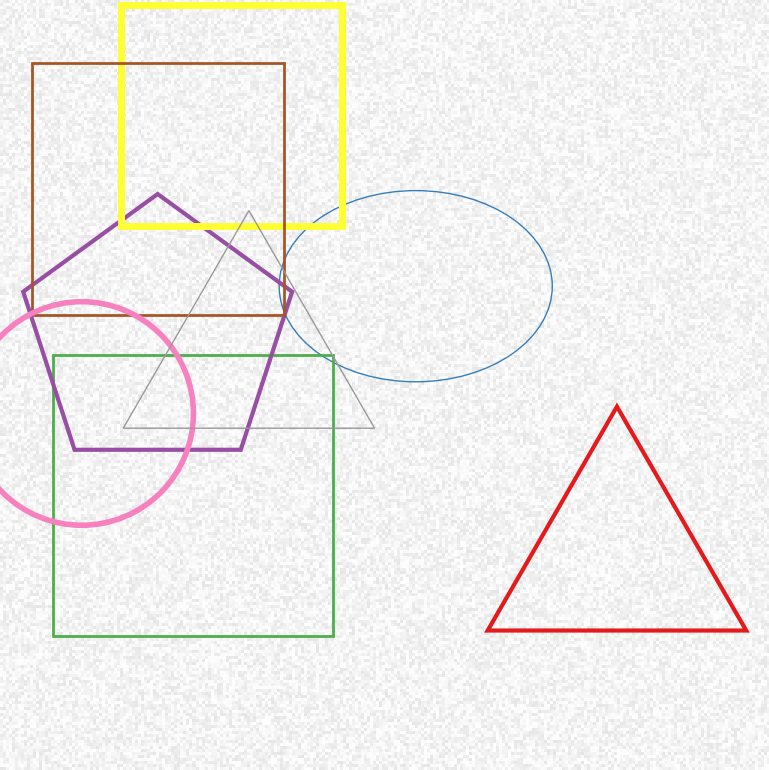[{"shape": "triangle", "thickness": 1.5, "radius": 0.97, "center": [0.801, 0.278]}, {"shape": "oval", "thickness": 0.5, "radius": 0.89, "center": [0.54, 0.628]}, {"shape": "square", "thickness": 1, "radius": 0.91, "center": [0.25, 0.357]}, {"shape": "pentagon", "thickness": 1.5, "radius": 0.92, "center": [0.205, 0.564]}, {"shape": "square", "thickness": 2.5, "radius": 0.72, "center": [0.3, 0.85]}, {"shape": "square", "thickness": 1, "radius": 0.82, "center": [0.205, 0.755]}, {"shape": "circle", "thickness": 2, "radius": 0.73, "center": [0.106, 0.463]}, {"shape": "triangle", "thickness": 0.5, "radius": 0.94, "center": [0.323, 0.538]}]